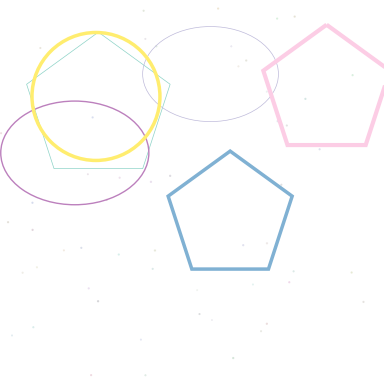[{"shape": "pentagon", "thickness": 0.5, "radius": 0.98, "center": [0.256, 0.721]}, {"shape": "oval", "thickness": 0.5, "radius": 0.88, "center": [0.547, 0.808]}, {"shape": "pentagon", "thickness": 2.5, "radius": 0.85, "center": [0.598, 0.438]}, {"shape": "pentagon", "thickness": 3, "radius": 0.86, "center": [0.848, 0.763]}, {"shape": "oval", "thickness": 1, "radius": 0.96, "center": [0.194, 0.603]}, {"shape": "circle", "thickness": 2.5, "radius": 0.83, "center": [0.249, 0.749]}]